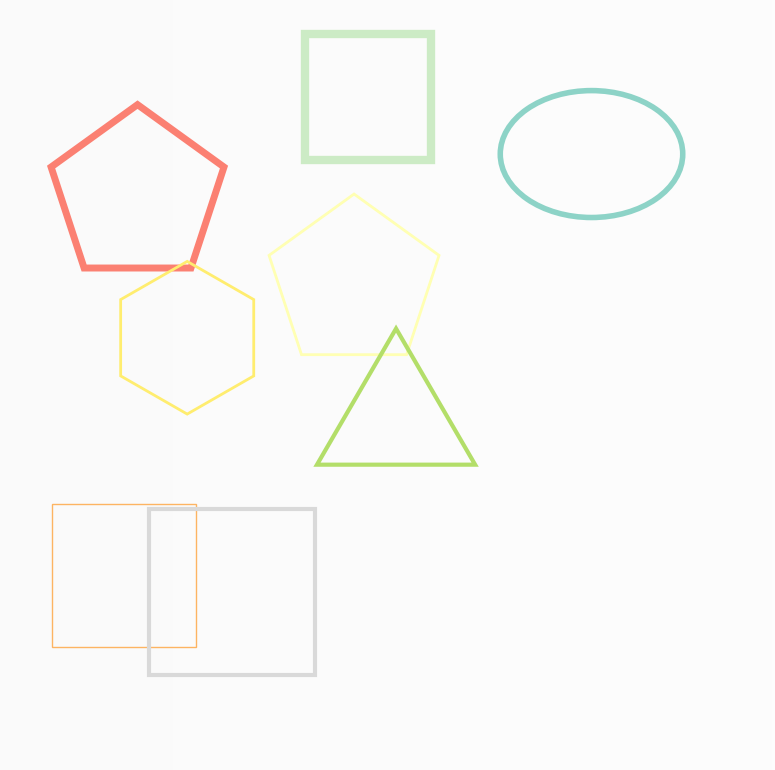[{"shape": "oval", "thickness": 2, "radius": 0.59, "center": [0.763, 0.8]}, {"shape": "pentagon", "thickness": 1, "radius": 0.58, "center": [0.457, 0.633]}, {"shape": "pentagon", "thickness": 2.5, "radius": 0.59, "center": [0.177, 0.747]}, {"shape": "square", "thickness": 0.5, "radius": 0.47, "center": [0.16, 0.253]}, {"shape": "triangle", "thickness": 1.5, "radius": 0.59, "center": [0.511, 0.455]}, {"shape": "square", "thickness": 1.5, "radius": 0.54, "center": [0.299, 0.231]}, {"shape": "square", "thickness": 3, "radius": 0.41, "center": [0.475, 0.874]}, {"shape": "hexagon", "thickness": 1, "radius": 0.5, "center": [0.242, 0.561]}]